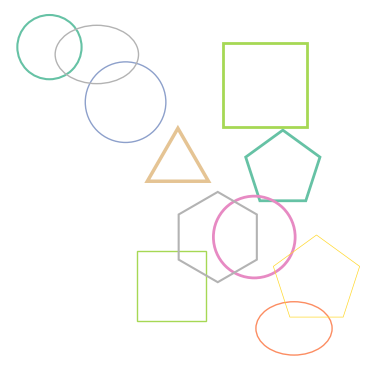[{"shape": "pentagon", "thickness": 2, "radius": 0.51, "center": [0.735, 0.561]}, {"shape": "circle", "thickness": 1.5, "radius": 0.42, "center": [0.128, 0.878]}, {"shape": "oval", "thickness": 1, "radius": 0.49, "center": [0.764, 0.147]}, {"shape": "circle", "thickness": 1, "radius": 0.52, "center": [0.326, 0.735]}, {"shape": "circle", "thickness": 2, "radius": 0.53, "center": [0.66, 0.384]}, {"shape": "square", "thickness": 2, "radius": 0.55, "center": [0.688, 0.779]}, {"shape": "square", "thickness": 1, "radius": 0.45, "center": [0.445, 0.257]}, {"shape": "pentagon", "thickness": 0.5, "radius": 0.59, "center": [0.822, 0.272]}, {"shape": "triangle", "thickness": 2.5, "radius": 0.46, "center": [0.462, 0.575]}, {"shape": "hexagon", "thickness": 1.5, "radius": 0.59, "center": [0.566, 0.384]}, {"shape": "oval", "thickness": 1, "radius": 0.54, "center": [0.252, 0.859]}]